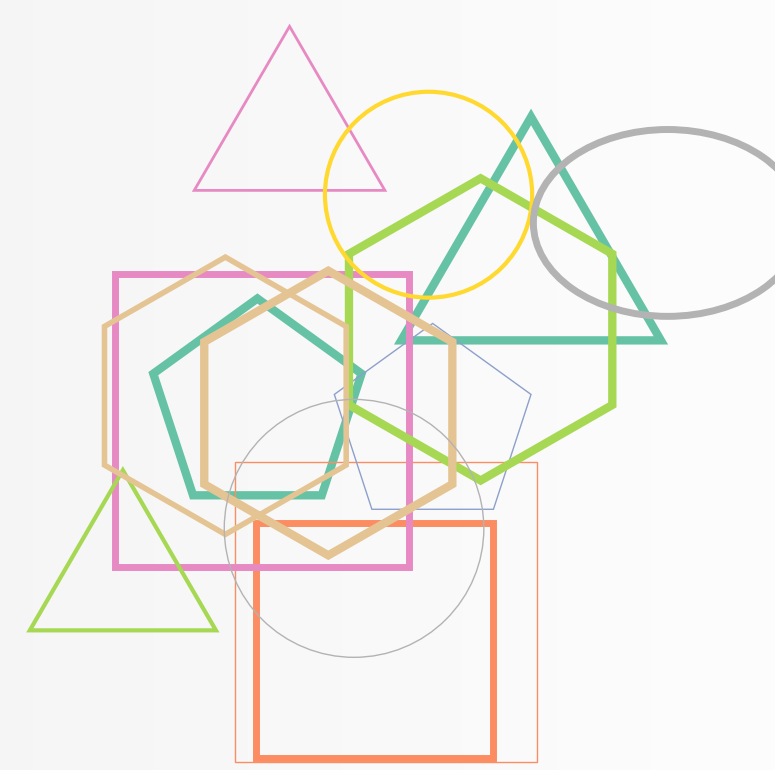[{"shape": "triangle", "thickness": 3, "radius": 0.97, "center": [0.685, 0.655]}, {"shape": "pentagon", "thickness": 3, "radius": 0.71, "center": [0.332, 0.471]}, {"shape": "square", "thickness": 0.5, "radius": 0.97, "center": [0.498, 0.205]}, {"shape": "square", "thickness": 2.5, "radius": 0.76, "center": [0.483, 0.168]}, {"shape": "pentagon", "thickness": 0.5, "radius": 0.67, "center": [0.558, 0.447]}, {"shape": "triangle", "thickness": 1, "radius": 0.71, "center": [0.374, 0.824]}, {"shape": "square", "thickness": 2.5, "radius": 0.95, "center": [0.338, 0.454]}, {"shape": "triangle", "thickness": 1.5, "radius": 0.69, "center": [0.159, 0.251]}, {"shape": "hexagon", "thickness": 3, "radius": 0.98, "center": [0.62, 0.572]}, {"shape": "circle", "thickness": 1.5, "radius": 0.67, "center": [0.553, 0.747]}, {"shape": "hexagon", "thickness": 3, "radius": 0.92, "center": [0.424, 0.464]}, {"shape": "hexagon", "thickness": 2, "radius": 0.9, "center": [0.291, 0.486]}, {"shape": "oval", "thickness": 2.5, "radius": 0.87, "center": [0.862, 0.71]}, {"shape": "circle", "thickness": 0.5, "radius": 0.84, "center": [0.457, 0.314]}]